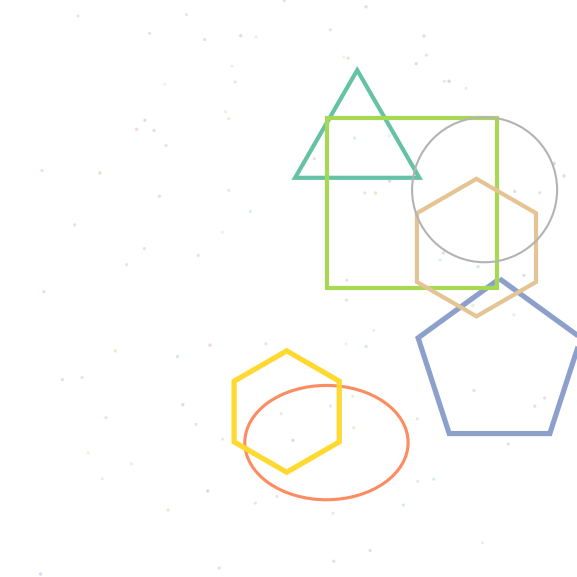[{"shape": "triangle", "thickness": 2, "radius": 0.62, "center": [0.619, 0.753]}, {"shape": "oval", "thickness": 1.5, "radius": 0.71, "center": [0.565, 0.233]}, {"shape": "pentagon", "thickness": 2.5, "radius": 0.74, "center": [0.865, 0.368]}, {"shape": "square", "thickness": 2, "radius": 0.74, "center": [0.714, 0.648]}, {"shape": "hexagon", "thickness": 2.5, "radius": 0.53, "center": [0.496, 0.287]}, {"shape": "hexagon", "thickness": 2, "radius": 0.6, "center": [0.825, 0.57]}, {"shape": "circle", "thickness": 1, "radius": 0.63, "center": [0.839, 0.671]}]